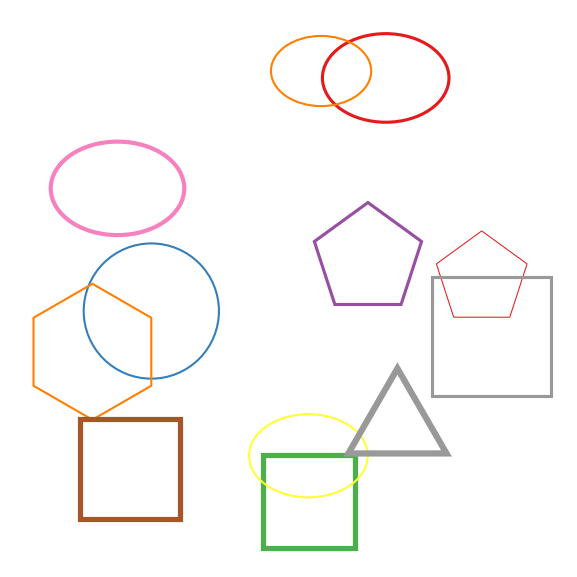[{"shape": "pentagon", "thickness": 0.5, "radius": 0.41, "center": [0.834, 0.517]}, {"shape": "oval", "thickness": 1.5, "radius": 0.55, "center": [0.668, 0.864]}, {"shape": "circle", "thickness": 1, "radius": 0.59, "center": [0.262, 0.461]}, {"shape": "square", "thickness": 2.5, "radius": 0.4, "center": [0.535, 0.131]}, {"shape": "pentagon", "thickness": 1.5, "radius": 0.49, "center": [0.637, 0.551]}, {"shape": "oval", "thickness": 1, "radius": 0.43, "center": [0.556, 0.876]}, {"shape": "hexagon", "thickness": 1, "radius": 0.59, "center": [0.16, 0.39]}, {"shape": "oval", "thickness": 1, "radius": 0.51, "center": [0.534, 0.21]}, {"shape": "square", "thickness": 2.5, "radius": 0.43, "center": [0.225, 0.187]}, {"shape": "oval", "thickness": 2, "radius": 0.58, "center": [0.203, 0.673]}, {"shape": "triangle", "thickness": 3, "radius": 0.49, "center": [0.688, 0.263]}, {"shape": "square", "thickness": 1.5, "radius": 0.51, "center": [0.851, 0.416]}]